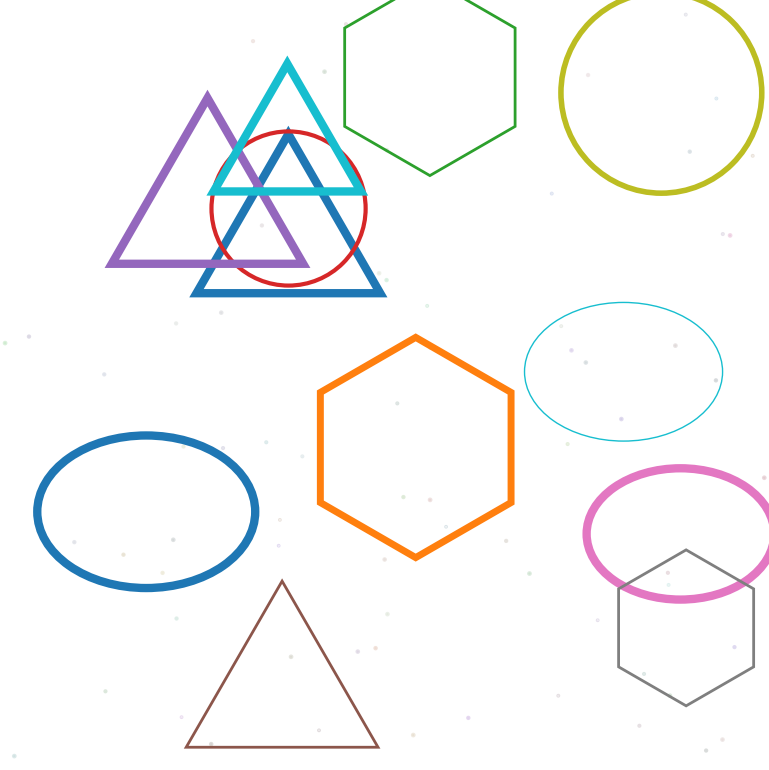[{"shape": "triangle", "thickness": 3, "radius": 0.69, "center": [0.374, 0.688]}, {"shape": "oval", "thickness": 3, "radius": 0.71, "center": [0.19, 0.335]}, {"shape": "hexagon", "thickness": 2.5, "radius": 0.71, "center": [0.54, 0.419]}, {"shape": "hexagon", "thickness": 1, "radius": 0.64, "center": [0.558, 0.9]}, {"shape": "circle", "thickness": 1.5, "radius": 0.5, "center": [0.375, 0.729]}, {"shape": "triangle", "thickness": 3, "radius": 0.72, "center": [0.269, 0.729]}, {"shape": "triangle", "thickness": 1, "radius": 0.72, "center": [0.366, 0.101]}, {"shape": "oval", "thickness": 3, "radius": 0.61, "center": [0.884, 0.307]}, {"shape": "hexagon", "thickness": 1, "radius": 0.51, "center": [0.891, 0.185]}, {"shape": "circle", "thickness": 2, "radius": 0.65, "center": [0.859, 0.88]}, {"shape": "triangle", "thickness": 3, "radius": 0.55, "center": [0.373, 0.807]}, {"shape": "oval", "thickness": 0.5, "radius": 0.64, "center": [0.81, 0.517]}]